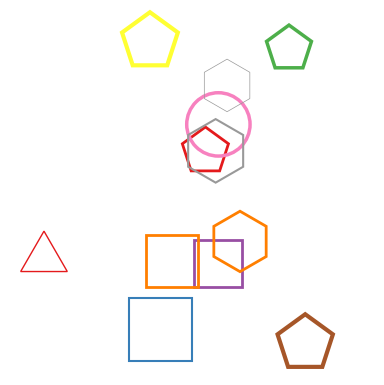[{"shape": "triangle", "thickness": 1, "radius": 0.35, "center": [0.114, 0.33]}, {"shape": "pentagon", "thickness": 2, "radius": 0.31, "center": [0.534, 0.607]}, {"shape": "square", "thickness": 1.5, "radius": 0.41, "center": [0.418, 0.144]}, {"shape": "pentagon", "thickness": 2.5, "radius": 0.31, "center": [0.751, 0.874]}, {"shape": "square", "thickness": 2, "radius": 0.31, "center": [0.566, 0.316]}, {"shape": "hexagon", "thickness": 2, "radius": 0.39, "center": [0.623, 0.373]}, {"shape": "square", "thickness": 2, "radius": 0.34, "center": [0.446, 0.322]}, {"shape": "pentagon", "thickness": 3, "radius": 0.38, "center": [0.389, 0.892]}, {"shape": "pentagon", "thickness": 3, "radius": 0.38, "center": [0.793, 0.108]}, {"shape": "circle", "thickness": 2.5, "radius": 0.41, "center": [0.567, 0.677]}, {"shape": "hexagon", "thickness": 0.5, "radius": 0.34, "center": [0.59, 0.778]}, {"shape": "hexagon", "thickness": 1.5, "radius": 0.41, "center": [0.56, 0.608]}]